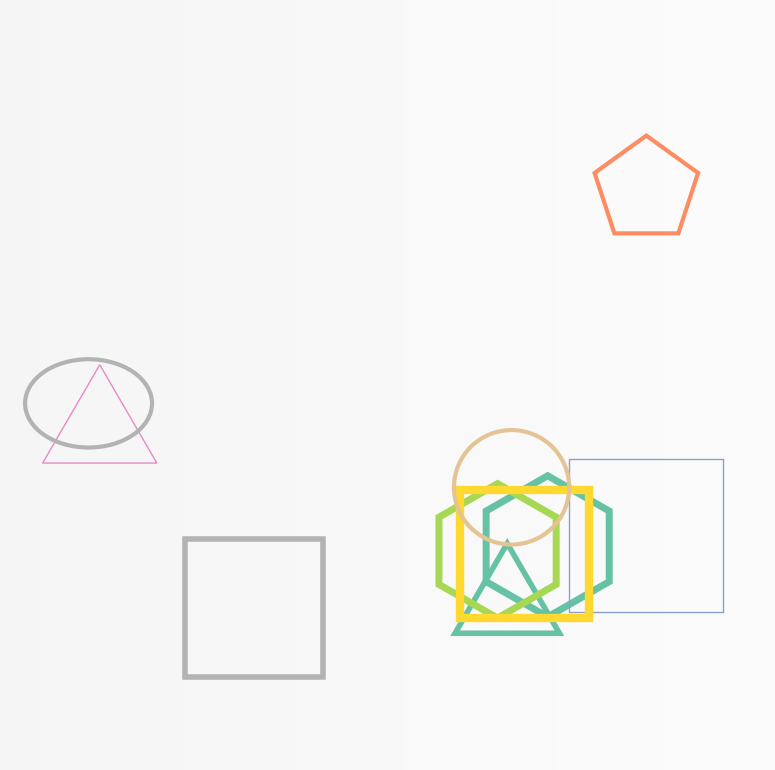[{"shape": "hexagon", "thickness": 2.5, "radius": 0.46, "center": [0.707, 0.29]}, {"shape": "triangle", "thickness": 2, "radius": 0.39, "center": [0.654, 0.216]}, {"shape": "pentagon", "thickness": 1.5, "radius": 0.35, "center": [0.834, 0.754]}, {"shape": "square", "thickness": 0.5, "radius": 0.5, "center": [0.834, 0.305]}, {"shape": "triangle", "thickness": 0.5, "radius": 0.43, "center": [0.129, 0.441]}, {"shape": "hexagon", "thickness": 2.5, "radius": 0.44, "center": [0.642, 0.285]}, {"shape": "square", "thickness": 3, "radius": 0.42, "center": [0.677, 0.28]}, {"shape": "circle", "thickness": 1.5, "radius": 0.37, "center": [0.66, 0.367]}, {"shape": "square", "thickness": 2, "radius": 0.45, "center": [0.328, 0.211]}, {"shape": "oval", "thickness": 1.5, "radius": 0.41, "center": [0.114, 0.476]}]